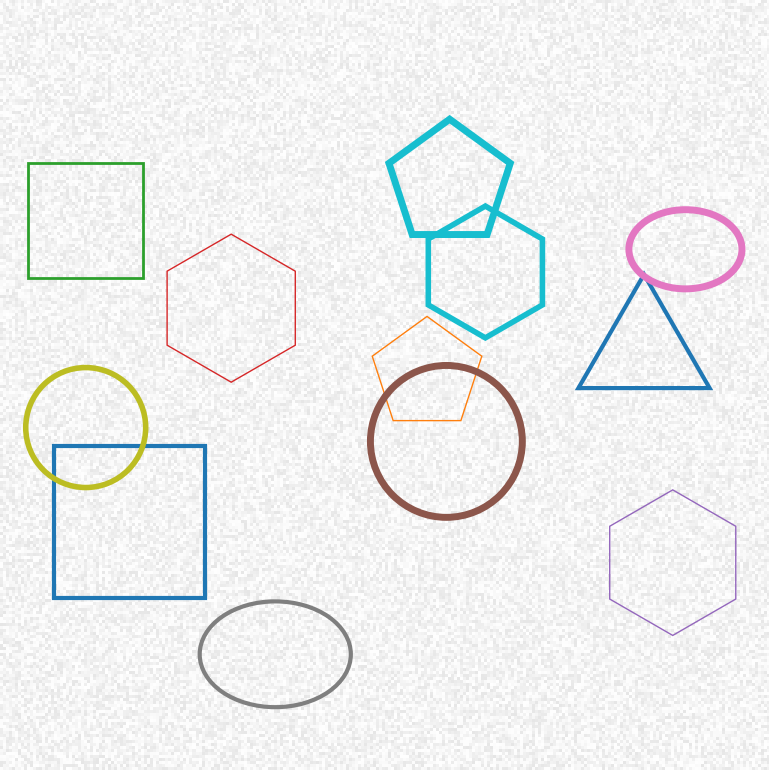[{"shape": "square", "thickness": 1.5, "radius": 0.49, "center": [0.168, 0.322]}, {"shape": "triangle", "thickness": 1.5, "radius": 0.49, "center": [0.836, 0.545]}, {"shape": "pentagon", "thickness": 0.5, "radius": 0.37, "center": [0.555, 0.514]}, {"shape": "square", "thickness": 1, "radius": 0.38, "center": [0.111, 0.713]}, {"shape": "hexagon", "thickness": 0.5, "radius": 0.48, "center": [0.3, 0.6]}, {"shape": "hexagon", "thickness": 0.5, "radius": 0.47, "center": [0.874, 0.269]}, {"shape": "circle", "thickness": 2.5, "radius": 0.49, "center": [0.58, 0.427]}, {"shape": "oval", "thickness": 2.5, "radius": 0.37, "center": [0.89, 0.676]}, {"shape": "oval", "thickness": 1.5, "radius": 0.49, "center": [0.357, 0.15]}, {"shape": "circle", "thickness": 2, "radius": 0.39, "center": [0.111, 0.445]}, {"shape": "pentagon", "thickness": 2.5, "radius": 0.41, "center": [0.584, 0.762]}, {"shape": "hexagon", "thickness": 2, "radius": 0.43, "center": [0.63, 0.647]}]